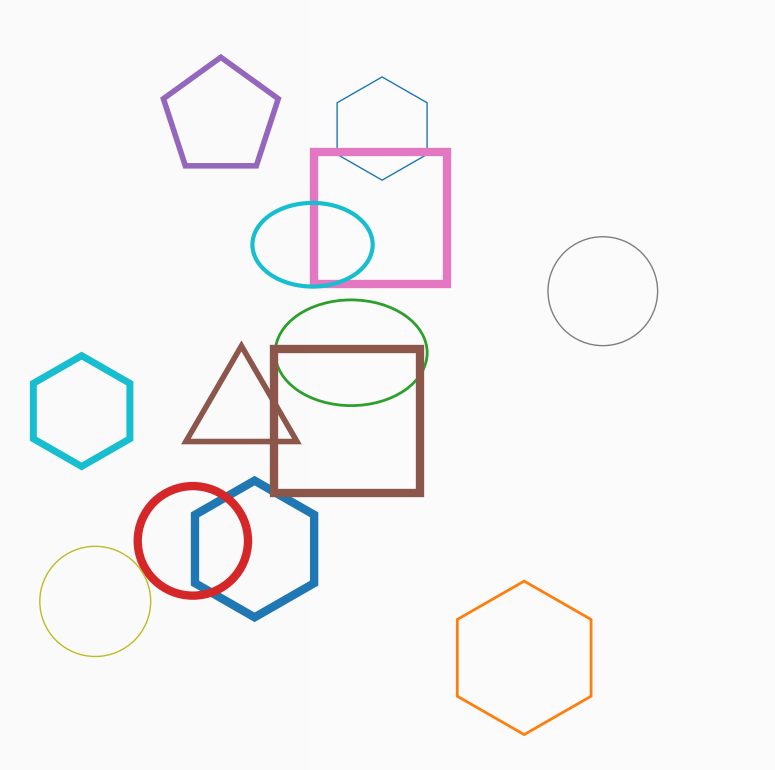[{"shape": "hexagon", "thickness": 0.5, "radius": 0.34, "center": [0.493, 0.833]}, {"shape": "hexagon", "thickness": 3, "radius": 0.44, "center": [0.328, 0.287]}, {"shape": "hexagon", "thickness": 1, "radius": 0.5, "center": [0.676, 0.146]}, {"shape": "oval", "thickness": 1, "radius": 0.49, "center": [0.453, 0.542]}, {"shape": "circle", "thickness": 3, "radius": 0.36, "center": [0.249, 0.298]}, {"shape": "pentagon", "thickness": 2, "radius": 0.39, "center": [0.285, 0.848]}, {"shape": "triangle", "thickness": 2, "radius": 0.41, "center": [0.312, 0.468]}, {"shape": "square", "thickness": 3, "radius": 0.47, "center": [0.448, 0.453]}, {"shape": "square", "thickness": 3, "radius": 0.43, "center": [0.491, 0.717]}, {"shape": "circle", "thickness": 0.5, "radius": 0.35, "center": [0.778, 0.622]}, {"shape": "circle", "thickness": 0.5, "radius": 0.36, "center": [0.123, 0.219]}, {"shape": "oval", "thickness": 1.5, "radius": 0.39, "center": [0.403, 0.682]}, {"shape": "hexagon", "thickness": 2.5, "radius": 0.36, "center": [0.105, 0.466]}]